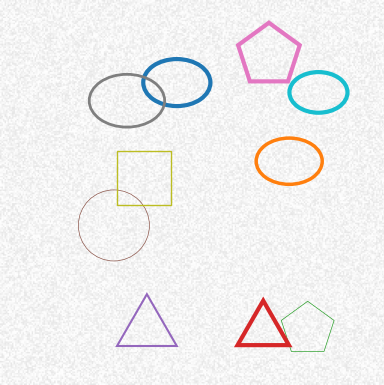[{"shape": "oval", "thickness": 3, "radius": 0.44, "center": [0.459, 0.786]}, {"shape": "oval", "thickness": 2.5, "radius": 0.43, "center": [0.751, 0.581]}, {"shape": "pentagon", "thickness": 0.5, "radius": 0.36, "center": [0.799, 0.145]}, {"shape": "triangle", "thickness": 3, "radius": 0.38, "center": [0.684, 0.142]}, {"shape": "triangle", "thickness": 1.5, "radius": 0.45, "center": [0.382, 0.146]}, {"shape": "circle", "thickness": 0.5, "radius": 0.46, "center": [0.296, 0.414]}, {"shape": "pentagon", "thickness": 3, "radius": 0.42, "center": [0.698, 0.857]}, {"shape": "oval", "thickness": 2, "radius": 0.49, "center": [0.33, 0.738]}, {"shape": "square", "thickness": 1, "radius": 0.35, "center": [0.373, 0.539]}, {"shape": "oval", "thickness": 3, "radius": 0.38, "center": [0.827, 0.76]}]